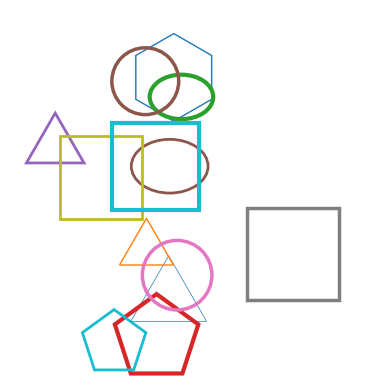[{"shape": "triangle", "thickness": 0.5, "radius": 0.57, "center": [0.438, 0.222]}, {"shape": "hexagon", "thickness": 1, "radius": 0.57, "center": [0.451, 0.799]}, {"shape": "triangle", "thickness": 1, "radius": 0.4, "center": [0.381, 0.352]}, {"shape": "oval", "thickness": 3, "radius": 0.41, "center": [0.471, 0.748]}, {"shape": "pentagon", "thickness": 3, "radius": 0.57, "center": [0.407, 0.122]}, {"shape": "triangle", "thickness": 2, "radius": 0.43, "center": [0.143, 0.62]}, {"shape": "oval", "thickness": 2, "radius": 0.5, "center": [0.441, 0.568]}, {"shape": "circle", "thickness": 2.5, "radius": 0.43, "center": [0.377, 0.789]}, {"shape": "circle", "thickness": 2.5, "radius": 0.45, "center": [0.46, 0.285]}, {"shape": "square", "thickness": 2.5, "radius": 0.6, "center": [0.762, 0.34]}, {"shape": "square", "thickness": 2, "radius": 0.54, "center": [0.262, 0.539]}, {"shape": "pentagon", "thickness": 2, "radius": 0.43, "center": [0.296, 0.109]}, {"shape": "square", "thickness": 3, "radius": 0.57, "center": [0.403, 0.568]}]